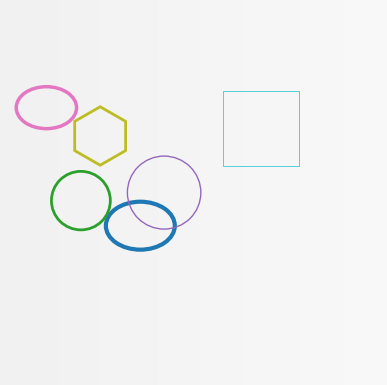[{"shape": "oval", "thickness": 3, "radius": 0.44, "center": [0.362, 0.414]}, {"shape": "circle", "thickness": 2, "radius": 0.38, "center": [0.209, 0.479]}, {"shape": "circle", "thickness": 1, "radius": 0.47, "center": [0.424, 0.5]}, {"shape": "oval", "thickness": 2.5, "radius": 0.39, "center": [0.12, 0.72]}, {"shape": "hexagon", "thickness": 2, "radius": 0.38, "center": [0.258, 0.647]}, {"shape": "square", "thickness": 0.5, "radius": 0.49, "center": [0.674, 0.666]}]